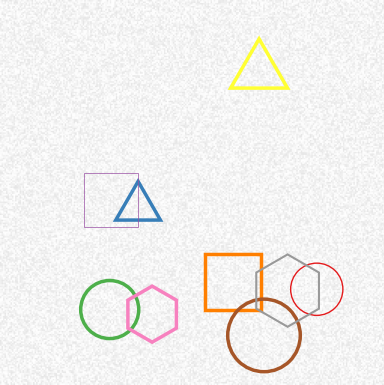[{"shape": "circle", "thickness": 1, "radius": 0.34, "center": [0.823, 0.249]}, {"shape": "triangle", "thickness": 2.5, "radius": 0.33, "center": [0.359, 0.462]}, {"shape": "circle", "thickness": 2.5, "radius": 0.38, "center": [0.285, 0.196]}, {"shape": "square", "thickness": 0.5, "radius": 0.35, "center": [0.288, 0.481]}, {"shape": "square", "thickness": 2.5, "radius": 0.37, "center": [0.605, 0.267]}, {"shape": "triangle", "thickness": 2.5, "radius": 0.43, "center": [0.673, 0.814]}, {"shape": "circle", "thickness": 2.5, "radius": 0.47, "center": [0.686, 0.129]}, {"shape": "hexagon", "thickness": 2.5, "radius": 0.36, "center": [0.395, 0.184]}, {"shape": "hexagon", "thickness": 1.5, "radius": 0.47, "center": [0.747, 0.245]}]